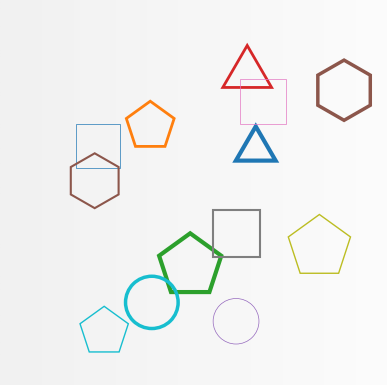[{"shape": "triangle", "thickness": 3, "radius": 0.3, "center": [0.66, 0.612]}, {"shape": "square", "thickness": 0.5, "radius": 0.29, "center": [0.253, 0.622]}, {"shape": "pentagon", "thickness": 2, "radius": 0.32, "center": [0.388, 0.672]}, {"shape": "pentagon", "thickness": 3, "radius": 0.42, "center": [0.491, 0.31]}, {"shape": "triangle", "thickness": 2, "radius": 0.36, "center": [0.638, 0.809]}, {"shape": "circle", "thickness": 0.5, "radius": 0.3, "center": [0.609, 0.166]}, {"shape": "hexagon", "thickness": 1.5, "radius": 0.36, "center": [0.244, 0.531]}, {"shape": "hexagon", "thickness": 2.5, "radius": 0.39, "center": [0.888, 0.766]}, {"shape": "square", "thickness": 0.5, "radius": 0.3, "center": [0.679, 0.737]}, {"shape": "square", "thickness": 1.5, "radius": 0.31, "center": [0.61, 0.393]}, {"shape": "pentagon", "thickness": 1, "radius": 0.42, "center": [0.824, 0.358]}, {"shape": "circle", "thickness": 2.5, "radius": 0.34, "center": [0.392, 0.215]}, {"shape": "pentagon", "thickness": 1, "radius": 0.33, "center": [0.269, 0.139]}]